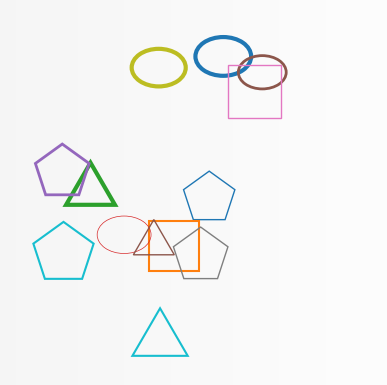[{"shape": "pentagon", "thickness": 1, "radius": 0.35, "center": [0.54, 0.486]}, {"shape": "oval", "thickness": 3, "radius": 0.36, "center": [0.576, 0.853]}, {"shape": "square", "thickness": 1.5, "radius": 0.32, "center": [0.449, 0.36]}, {"shape": "triangle", "thickness": 3, "radius": 0.36, "center": [0.234, 0.504]}, {"shape": "oval", "thickness": 0.5, "radius": 0.35, "center": [0.32, 0.39]}, {"shape": "pentagon", "thickness": 2, "radius": 0.36, "center": [0.161, 0.553]}, {"shape": "oval", "thickness": 2, "radius": 0.31, "center": [0.677, 0.812]}, {"shape": "triangle", "thickness": 1, "radius": 0.3, "center": [0.397, 0.369]}, {"shape": "square", "thickness": 1, "radius": 0.35, "center": [0.657, 0.762]}, {"shape": "pentagon", "thickness": 1, "radius": 0.37, "center": [0.518, 0.336]}, {"shape": "oval", "thickness": 3, "radius": 0.35, "center": [0.41, 0.824]}, {"shape": "triangle", "thickness": 1.5, "radius": 0.41, "center": [0.413, 0.117]}, {"shape": "pentagon", "thickness": 1.5, "radius": 0.41, "center": [0.164, 0.342]}]